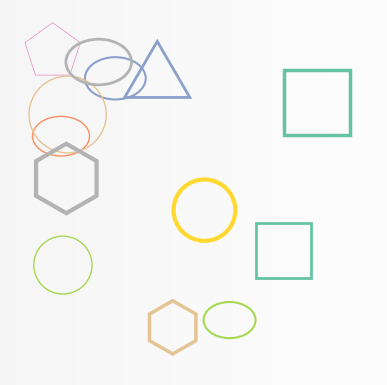[{"shape": "square", "thickness": 2, "radius": 0.36, "center": [0.731, 0.349]}, {"shape": "square", "thickness": 2.5, "radius": 0.42, "center": [0.818, 0.734]}, {"shape": "oval", "thickness": 1, "radius": 0.37, "center": [0.157, 0.646]}, {"shape": "triangle", "thickness": 2, "radius": 0.49, "center": [0.406, 0.795]}, {"shape": "oval", "thickness": 1.5, "radius": 0.39, "center": [0.298, 0.797]}, {"shape": "pentagon", "thickness": 0.5, "radius": 0.38, "center": [0.136, 0.866]}, {"shape": "oval", "thickness": 1.5, "radius": 0.34, "center": [0.592, 0.169]}, {"shape": "circle", "thickness": 1, "radius": 0.38, "center": [0.162, 0.311]}, {"shape": "circle", "thickness": 3, "radius": 0.4, "center": [0.528, 0.454]}, {"shape": "hexagon", "thickness": 2.5, "radius": 0.35, "center": [0.446, 0.15]}, {"shape": "circle", "thickness": 1, "radius": 0.5, "center": [0.174, 0.703]}, {"shape": "hexagon", "thickness": 3, "radius": 0.45, "center": [0.171, 0.536]}, {"shape": "oval", "thickness": 2, "radius": 0.42, "center": [0.255, 0.839]}]